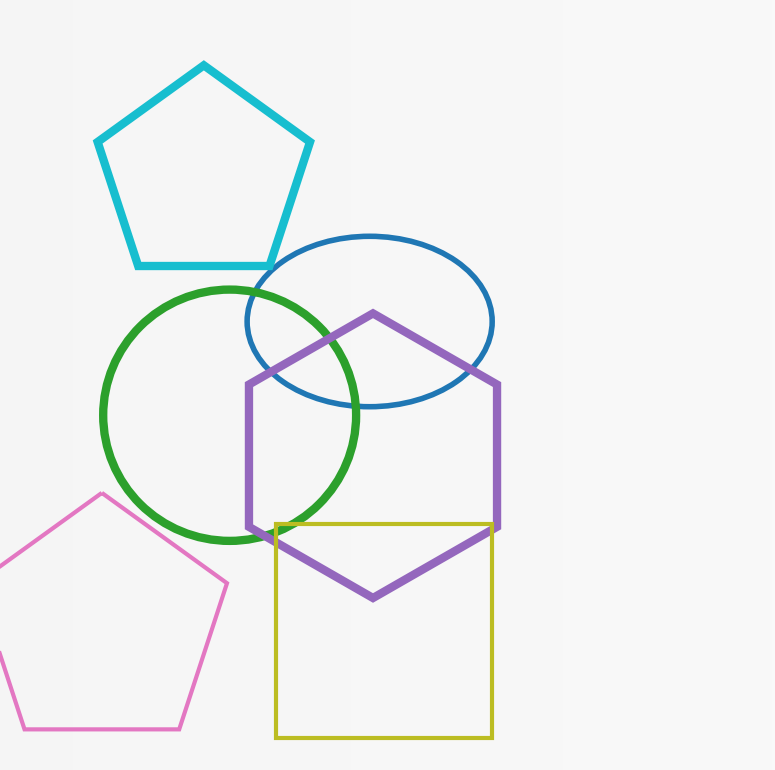[{"shape": "oval", "thickness": 2, "radius": 0.79, "center": [0.477, 0.582]}, {"shape": "circle", "thickness": 3, "radius": 0.82, "center": [0.296, 0.461]}, {"shape": "hexagon", "thickness": 3, "radius": 0.92, "center": [0.481, 0.408]}, {"shape": "pentagon", "thickness": 1.5, "radius": 0.85, "center": [0.131, 0.19]}, {"shape": "square", "thickness": 1.5, "radius": 0.7, "center": [0.496, 0.181]}, {"shape": "pentagon", "thickness": 3, "radius": 0.72, "center": [0.263, 0.771]}]